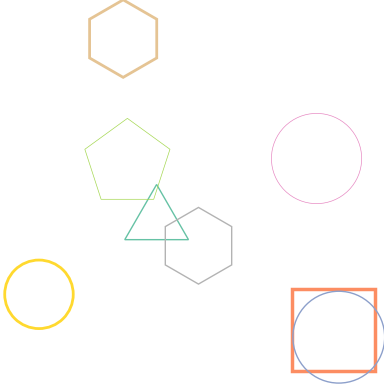[{"shape": "triangle", "thickness": 1, "radius": 0.48, "center": [0.407, 0.425]}, {"shape": "square", "thickness": 2.5, "radius": 0.53, "center": [0.866, 0.144]}, {"shape": "circle", "thickness": 1, "radius": 0.6, "center": [0.88, 0.124]}, {"shape": "circle", "thickness": 0.5, "radius": 0.59, "center": [0.822, 0.588]}, {"shape": "pentagon", "thickness": 0.5, "radius": 0.58, "center": [0.331, 0.576]}, {"shape": "circle", "thickness": 2, "radius": 0.44, "center": [0.101, 0.236]}, {"shape": "hexagon", "thickness": 2, "radius": 0.5, "center": [0.32, 0.9]}, {"shape": "hexagon", "thickness": 1, "radius": 0.5, "center": [0.516, 0.362]}]